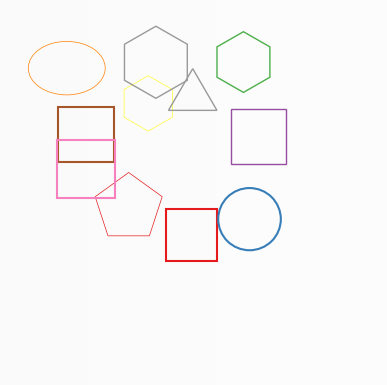[{"shape": "pentagon", "thickness": 0.5, "radius": 0.45, "center": [0.332, 0.461]}, {"shape": "square", "thickness": 1.5, "radius": 0.33, "center": [0.494, 0.389]}, {"shape": "circle", "thickness": 1.5, "radius": 0.4, "center": [0.644, 0.431]}, {"shape": "hexagon", "thickness": 1, "radius": 0.39, "center": [0.628, 0.839]}, {"shape": "square", "thickness": 1, "radius": 0.36, "center": [0.667, 0.645]}, {"shape": "oval", "thickness": 0.5, "radius": 0.5, "center": [0.172, 0.823]}, {"shape": "hexagon", "thickness": 0.5, "radius": 0.36, "center": [0.383, 0.731]}, {"shape": "square", "thickness": 1.5, "radius": 0.36, "center": [0.222, 0.65]}, {"shape": "square", "thickness": 1.5, "radius": 0.38, "center": [0.221, 0.562]}, {"shape": "hexagon", "thickness": 1, "radius": 0.47, "center": [0.402, 0.838]}, {"shape": "triangle", "thickness": 1, "radius": 0.36, "center": [0.497, 0.749]}]